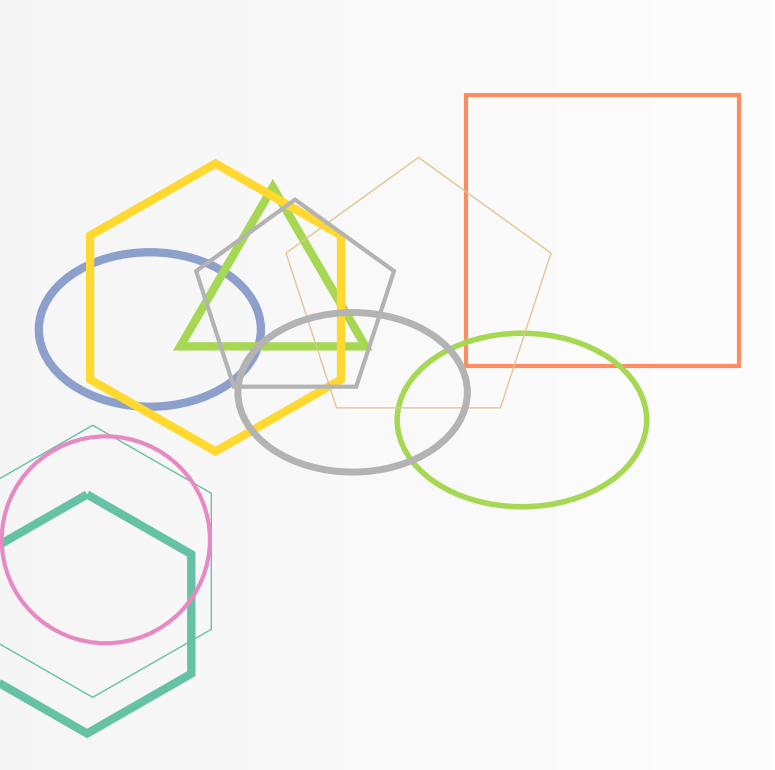[{"shape": "hexagon", "thickness": 3, "radius": 0.78, "center": [0.112, 0.203]}, {"shape": "hexagon", "thickness": 0.5, "radius": 0.88, "center": [0.12, 0.271]}, {"shape": "square", "thickness": 1.5, "radius": 0.88, "center": [0.777, 0.701]}, {"shape": "oval", "thickness": 3, "radius": 0.72, "center": [0.193, 0.572]}, {"shape": "circle", "thickness": 1.5, "radius": 0.67, "center": [0.137, 0.299]}, {"shape": "oval", "thickness": 2, "radius": 0.8, "center": [0.673, 0.455]}, {"shape": "triangle", "thickness": 3, "radius": 0.69, "center": [0.352, 0.619]}, {"shape": "hexagon", "thickness": 3, "radius": 0.93, "center": [0.278, 0.601]}, {"shape": "pentagon", "thickness": 0.5, "radius": 0.9, "center": [0.54, 0.616]}, {"shape": "oval", "thickness": 2.5, "radius": 0.74, "center": [0.455, 0.491]}, {"shape": "pentagon", "thickness": 1.5, "radius": 0.67, "center": [0.381, 0.606]}]